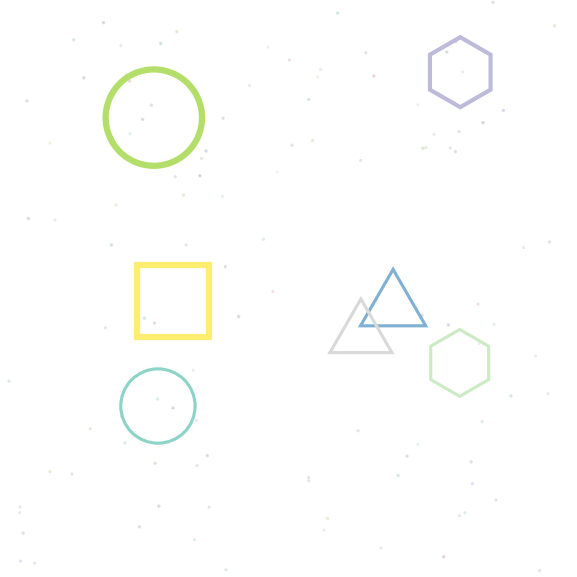[{"shape": "circle", "thickness": 1.5, "radius": 0.32, "center": [0.273, 0.296]}, {"shape": "hexagon", "thickness": 2, "radius": 0.3, "center": [0.797, 0.874]}, {"shape": "triangle", "thickness": 1.5, "radius": 0.33, "center": [0.681, 0.468]}, {"shape": "circle", "thickness": 3, "radius": 0.42, "center": [0.266, 0.795]}, {"shape": "triangle", "thickness": 1.5, "radius": 0.31, "center": [0.625, 0.42]}, {"shape": "hexagon", "thickness": 1.5, "radius": 0.29, "center": [0.796, 0.371]}, {"shape": "square", "thickness": 3, "radius": 0.31, "center": [0.3, 0.478]}]